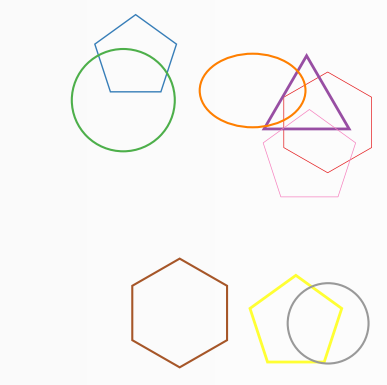[{"shape": "hexagon", "thickness": 0.5, "radius": 0.65, "center": [0.846, 0.682]}, {"shape": "pentagon", "thickness": 1, "radius": 0.55, "center": [0.35, 0.851]}, {"shape": "circle", "thickness": 1.5, "radius": 0.66, "center": [0.318, 0.74]}, {"shape": "triangle", "thickness": 2, "radius": 0.63, "center": [0.791, 0.728]}, {"shape": "oval", "thickness": 1.5, "radius": 0.68, "center": [0.652, 0.765]}, {"shape": "pentagon", "thickness": 2, "radius": 0.62, "center": [0.764, 0.16]}, {"shape": "hexagon", "thickness": 1.5, "radius": 0.71, "center": [0.464, 0.187]}, {"shape": "pentagon", "thickness": 0.5, "radius": 0.63, "center": [0.798, 0.59]}, {"shape": "circle", "thickness": 1.5, "radius": 0.52, "center": [0.847, 0.16]}]